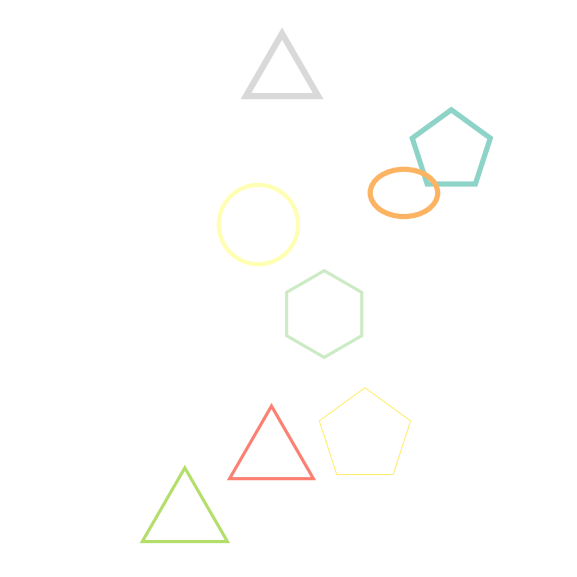[{"shape": "pentagon", "thickness": 2.5, "radius": 0.36, "center": [0.781, 0.738]}, {"shape": "circle", "thickness": 2, "radius": 0.34, "center": [0.447, 0.61]}, {"shape": "triangle", "thickness": 1.5, "radius": 0.42, "center": [0.47, 0.212]}, {"shape": "oval", "thickness": 2.5, "radius": 0.29, "center": [0.699, 0.665]}, {"shape": "triangle", "thickness": 1.5, "radius": 0.43, "center": [0.32, 0.104]}, {"shape": "triangle", "thickness": 3, "radius": 0.36, "center": [0.488, 0.869]}, {"shape": "hexagon", "thickness": 1.5, "radius": 0.38, "center": [0.561, 0.455]}, {"shape": "pentagon", "thickness": 0.5, "radius": 0.42, "center": [0.632, 0.245]}]